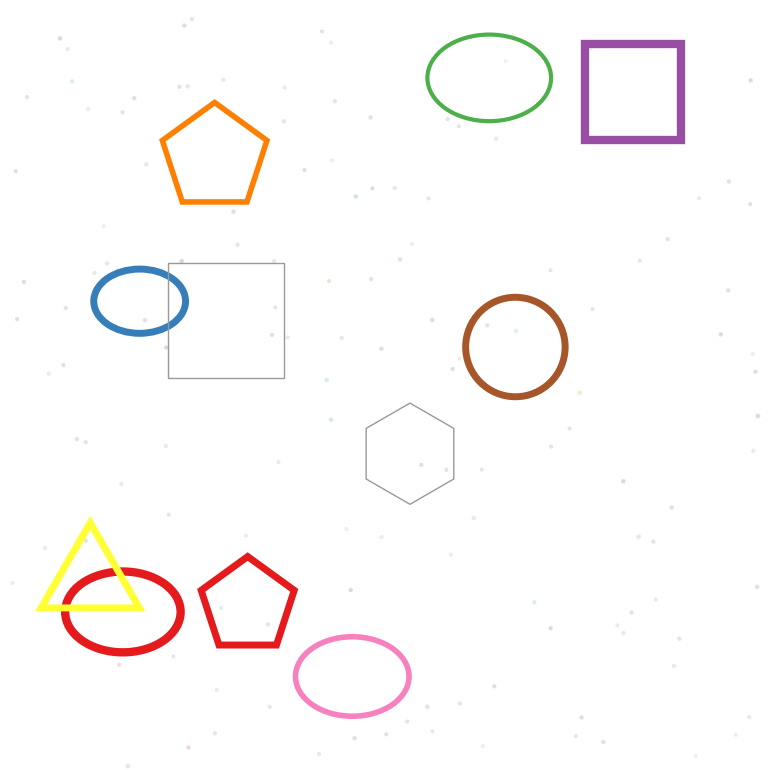[{"shape": "oval", "thickness": 3, "radius": 0.37, "center": [0.16, 0.205]}, {"shape": "pentagon", "thickness": 2.5, "radius": 0.32, "center": [0.322, 0.214]}, {"shape": "oval", "thickness": 2.5, "radius": 0.3, "center": [0.181, 0.609]}, {"shape": "oval", "thickness": 1.5, "radius": 0.4, "center": [0.635, 0.899]}, {"shape": "square", "thickness": 3, "radius": 0.31, "center": [0.822, 0.881]}, {"shape": "pentagon", "thickness": 2, "radius": 0.36, "center": [0.279, 0.796]}, {"shape": "triangle", "thickness": 2.5, "radius": 0.37, "center": [0.117, 0.247]}, {"shape": "circle", "thickness": 2.5, "radius": 0.32, "center": [0.669, 0.549]}, {"shape": "oval", "thickness": 2, "radius": 0.37, "center": [0.457, 0.121]}, {"shape": "hexagon", "thickness": 0.5, "radius": 0.33, "center": [0.532, 0.411]}, {"shape": "square", "thickness": 0.5, "radius": 0.38, "center": [0.294, 0.584]}]